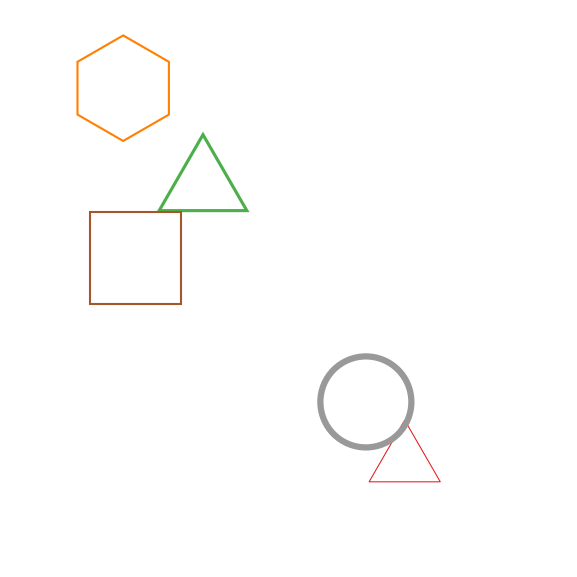[{"shape": "triangle", "thickness": 0.5, "radius": 0.36, "center": [0.701, 0.2]}, {"shape": "triangle", "thickness": 1.5, "radius": 0.44, "center": [0.352, 0.678]}, {"shape": "hexagon", "thickness": 1, "radius": 0.46, "center": [0.213, 0.846]}, {"shape": "square", "thickness": 1, "radius": 0.4, "center": [0.234, 0.552]}, {"shape": "circle", "thickness": 3, "radius": 0.39, "center": [0.634, 0.303]}]